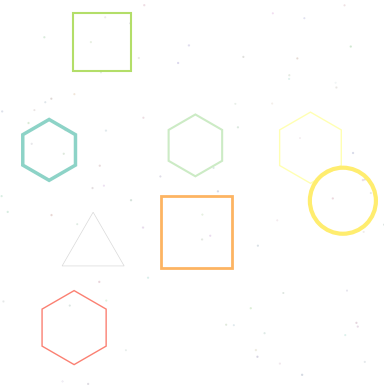[{"shape": "hexagon", "thickness": 2.5, "radius": 0.4, "center": [0.128, 0.611]}, {"shape": "hexagon", "thickness": 1, "radius": 0.46, "center": [0.806, 0.616]}, {"shape": "hexagon", "thickness": 1, "radius": 0.48, "center": [0.192, 0.149]}, {"shape": "square", "thickness": 2, "radius": 0.47, "center": [0.51, 0.398]}, {"shape": "square", "thickness": 1.5, "radius": 0.38, "center": [0.265, 0.892]}, {"shape": "triangle", "thickness": 0.5, "radius": 0.47, "center": [0.242, 0.356]}, {"shape": "hexagon", "thickness": 1.5, "radius": 0.4, "center": [0.507, 0.622]}, {"shape": "circle", "thickness": 3, "radius": 0.43, "center": [0.891, 0.479]}]